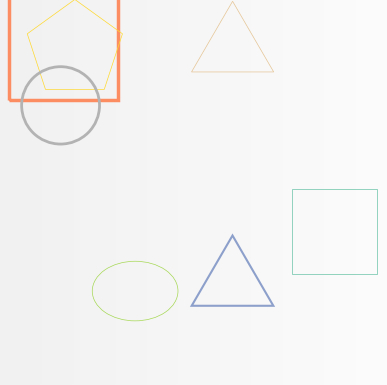[{"shape": "square", "thickness": 0.5, "radius": 0.55, "center": [0.862, 0.399]}, {"shape": "square", "thickness": 2.5, "radius": 0.7, "center": [0.163, 0.88]}, {"shape": "triangle", "thickness": 1.5, "radius": 0.61, "center": [0.6, 0.267]}, {"shape": "oval", "thickness": 0.5, "radius": 0.55, "center": [0.349, 0.244]}, {"shape": "pentagon", "thickness": 0.5, "radius": 0.65, "center": [0.193, 0.872]}, {"shape": "triangle", "thickness": 0.5, "radius": 0.61, "center": [0.6, 0.874]}, {"shape": "circle", "thickness": 2, "radius": 0.5, "center": [0.156, 0.726]}]